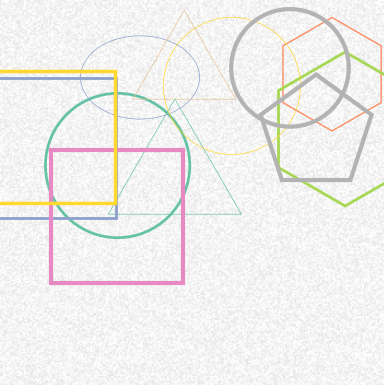[{"shape": "triangle", "thickness": 0.5, "radius": 1.0, "center": [0.454, 0.543]}, {"shape": "circle", "thickness": 2, "radius": 0.94, "center": [0.305, 0.57]}, {"shape": "hexagon", "thickness": 1, "radius": 0.74, "center": [0.862, 0.807]}, {"shape": "oval", "thickness": 0.5, "radius": 0.77, "center": [0.364, 0.799]}, {"shape": "square", "thickness": 2, "radius": 0.91, "center": [0.119, 0.615]}, {"shape": "square", "thickness": 3, "radius": 0.86, "center": [0.304, 0.438]}, {"shape": "hexagon", "thickness": 2, "radius": 1.0, "center": [0.897, 0.665]}, {"shape": "circle", "thickness": 0.5, "radius": 0.89, "center": [0.602, 0.777]}, {"shape": "square", "thickness": 2.5, "radius": 0.86, "center": [0.127, 0.645]}, {"shape": "triangle", "thickness": 0.5, "radius": 0.77, "center": [0.479, 0.819]}, {"shape": "pentagon", "thickness": 3, "radius": 0.76, "center": [0.821, 0.655]}, {"shape": "circle", "thickness": 3, "radius": 0.76, "center": [0.753, 0.824]}]